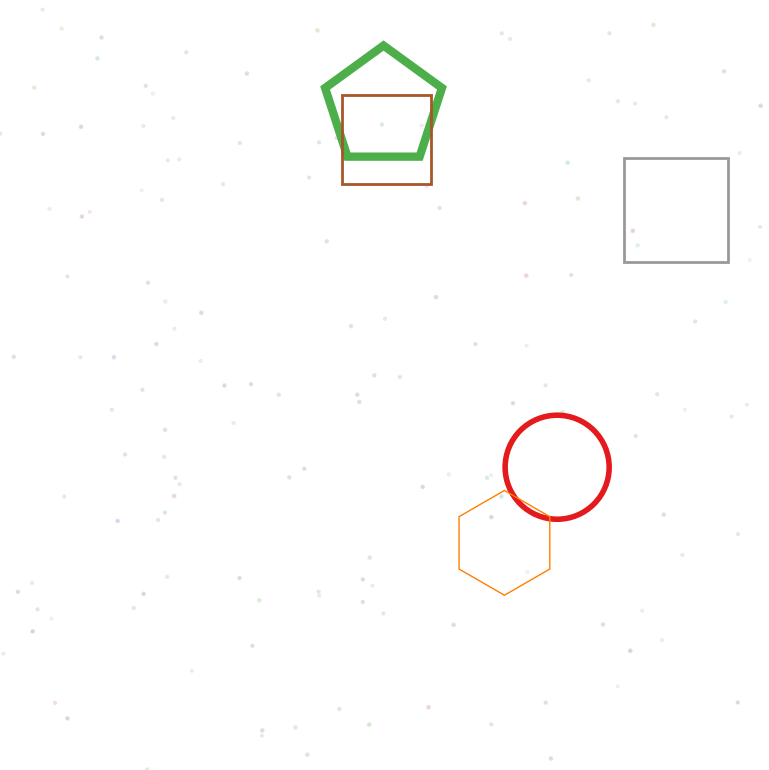[{"shape": "circle", "thickness": 2, "radius": 0.34, "center": [0.724, 0.393]}, {"shape": "pentagon", "thickness": 3, "radius": 0.4, "center": [0.498, 0.861]}, {"shape": "hexagon", "thickness": 0.5, "radius": 0.34, "center": [0.655, 0.295]}, {"shape": "square", "thickness": 1, "radius": 0.29, "center": [0.502, 0.818]}, {"shape": "square", "thickness": 1, "radius": 0.34, "center": [0.878, 0.727]}]